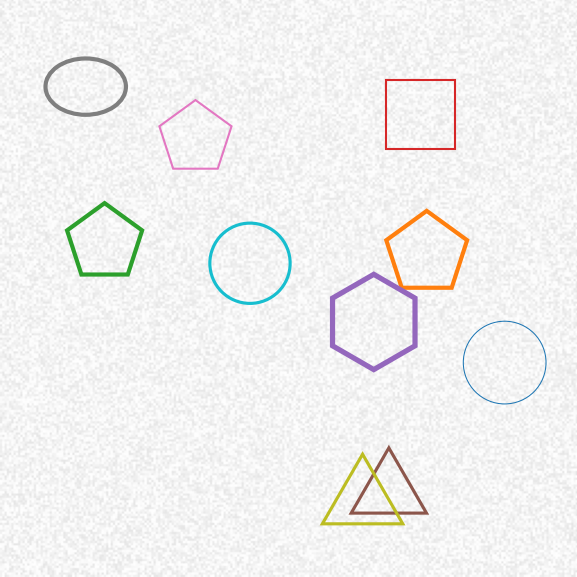[{"shape": "circle", "thickness": 0.5, "radius": 0.36, "center": [0.874, 0.371]}, {"shape": "pentagon", "thickness": 2, "radius": 0.37, "center": [0.739, 0.56]}, {"shape": "pentagon", "thickness": 2, "radius": 0.34, "center": [0.181, 0.579]}, {"shape": "square", "thickness": 1, "radius": 0.3, "center": [0.728, 0.8]}, {"shape": "hexagon", "thickness": 2.5, "radius": 0.41, "center": [0.647, 0.442]}, {"shape": "triangle", "thickness": 1.5, "radius": 0.38, "center": [0.673, 0.148]}, {"shape": "pentagon", "thickness": 1, "radius": 0.33, "center": [0.338, 0.76]}, {"shape": "oval", "thickness": 2, "radius": 0.35, "center": [0.148, 0.849]}, {"shape": "triangle", "thickness": 1.5, "radius": 0.4, "center": [0.628, 0.132]}, {"shape": "circle", "thickness": 1.5, "radius": 0.35, "center": [0.433, 0.543]}]